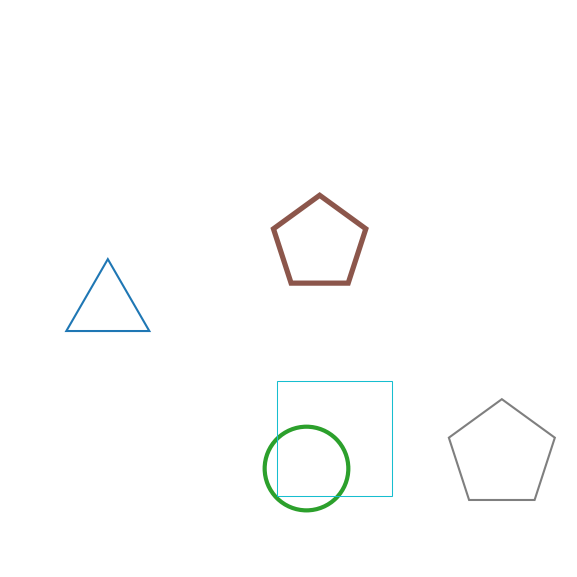[{"shape": "triangle", "thickness": 1, "radius": 0.41, "center": [0.187, 0.467]}, {"shape": "circle", "thickness": 2, "radius": 0.36, "center": [0.531, 0.188]}, {"shape": "pentagon", "thickness": 2.5, "radius": 0.42, "center": [0.554, 0.577]}, {"shape": "pentagon", "thickness": 1, "radius": 0.48, "center": [0.869, 0.211]}, {"shape": "square", "thickness": 0.5, "radius": 0.5, "center": [0.579, 0.24]}]